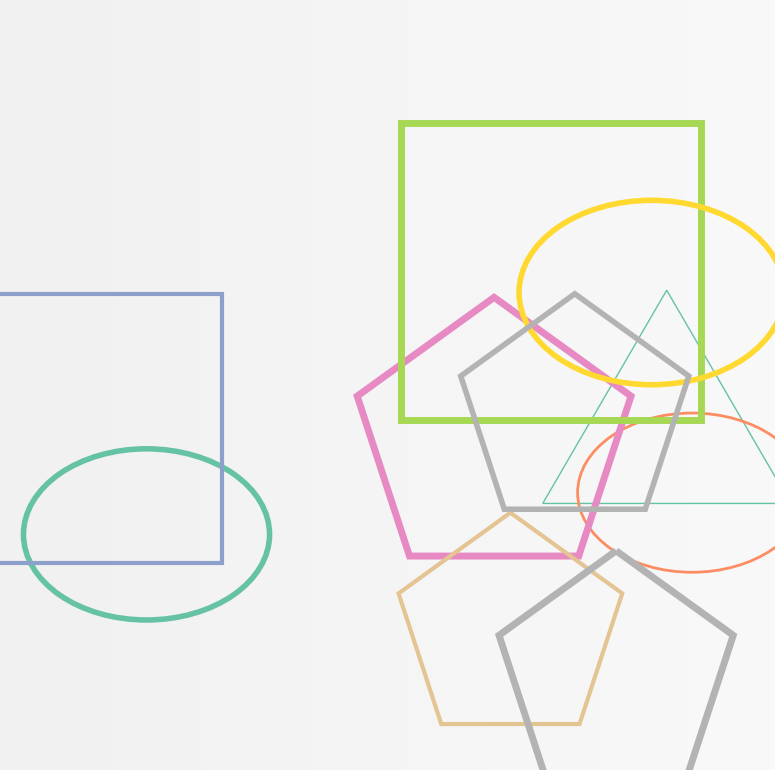[{"shape": "oval", "thickness": 2, "radius": 0.79, "center": [0.189, 0.306]}, {"shape": "triangle", "thickness": 0.5, "radius": 0.92, "center": [0.86, 0.439]}, {"shape": "oval", "thickness": 1, "radius": 0.74, "center": [0.893, 0.36]}, {"shape": "square", "thickness": 1.5, "radius": 0.88, "center": [0.112, 0.443]}, {"shape": "pentagon", "thickness": 2.5, "radius": 0.93, "center": [0.638, 0.428]}, {"shape": "square", "thickness": 2.5, "radius": 0.96, "center": [0.711, 0.647]}, {"shape": "oval", "thickness": 2, "radius": 0.86, "center": [0.841, 0.62]}, {"shape": "pentagon", "thickness": 1.5, "radius": 0.76, "center": [0.659, 0.182]}, {"shape": "pentagon", "thickness": 2, "radius": 0.77, "center": [0.742, 0.464]}, {"shape": "pentagon", "thickness": 2.5, "radius": 0.79, "center": [0.795, 0.126]}]